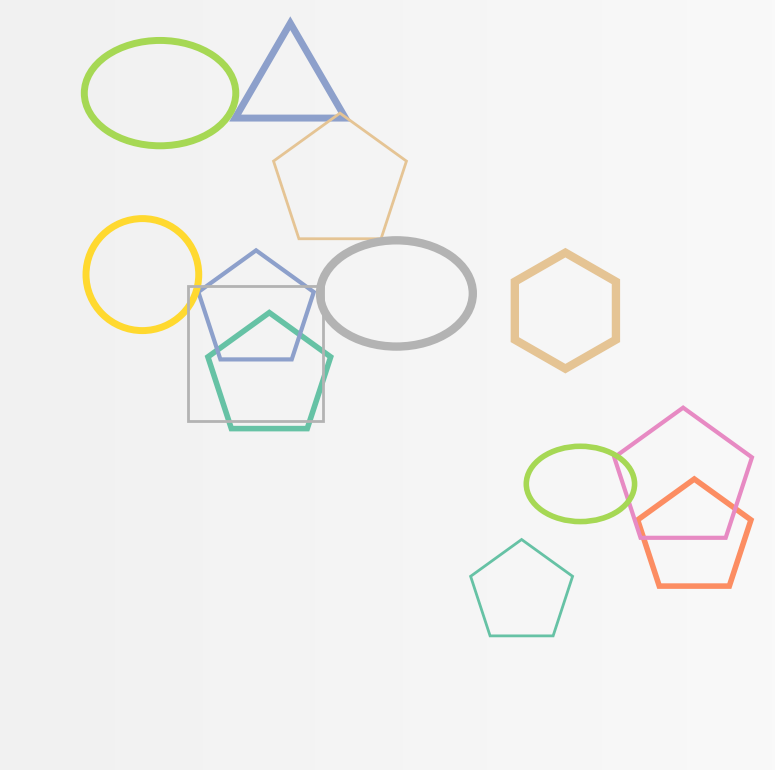[{"shape": "pentagon", "thickness": 1, "radius": 0.35, "center": [0.673, 0.23]}, {"shape": "pentagon", "thickness": 2, "radius": 0.42, "center": [0.347, 0.511]}, {"shape": "pentagon", "thickness": 2, "radius": 0.38, "center": [0.896, 0.301]}, {"shape": "triangle", "thickness": 2.5, "radius": 0.41, "center": [0.375, 0.888]}, {"shape": "pentagon", "thickness": 1.5, "radius": 0.39, "center": [0.33, 0.597]}, {"shape": "pentagon", "thickness": 1.5, "radius": 0.47, "center": [0.881, 0.377]}, {"shape": "oval", "thickness": 2, "radius": 0.35, "center": [0.749, 0.372]}, {"shape": "oval", "thickness": 2.5, "radius": 0.49, "center": [0.207, 0.879]}, {"shape": "circle", "thickness": 2.5, "radius": 0.36, "center": [0.184, 0.643]}, {"shape": "pentagon", "thickness": 1, "radius": 0.45, "center": [0.439, 0.763]}, {"shape": "hexagon", "thickness": 3, "radius": 0.38, "center": [0.73, 0.597]}, {"shape": "oval", "thickness": 3, "radius": 0.49, "center": [0.512, 0.619]}, {"shape": "square", "thickness": 1, "radius": 0.44, "center": [0.33, 0.541]}]